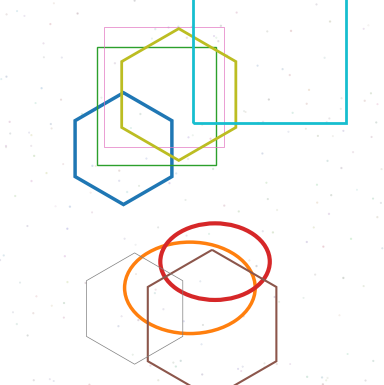[{"shape": "hexagon", "thickness": 2.5, "radius": 0.73, "center": [0.321, 0.614]}, {"shape": "oval", "thickness": 2.5, "radius": 0.85, "center": [0.493, 0.252]}, {"shape": "square", "thickness": 1, "radius": 0.77, "center": [0.407, 0.724]}, {"shape": "oval", "thickness": 3, "radius": 0.71, "center": [0.559, 0.32]}, {"shape": "hexagon", "thickness": 1.5, "radius": 0.96, "center": [0.551, 0.158]}, {"shape": "square", "thickness": 0.5, "radius": 0.78, "center": [0.426, 0.774]}, {"shape": "hexagon", "thickness": 0.5, "radius": 0.72, "center": [0.35, 0.199]}, {"shape": "hexagon", "thickness": 2, "radius": 0.86, "center": [0.464, 0.754]}, {"shape": "square", "thickness": 2, "radius": 1.0, "center": [0.7, 0.881]}]